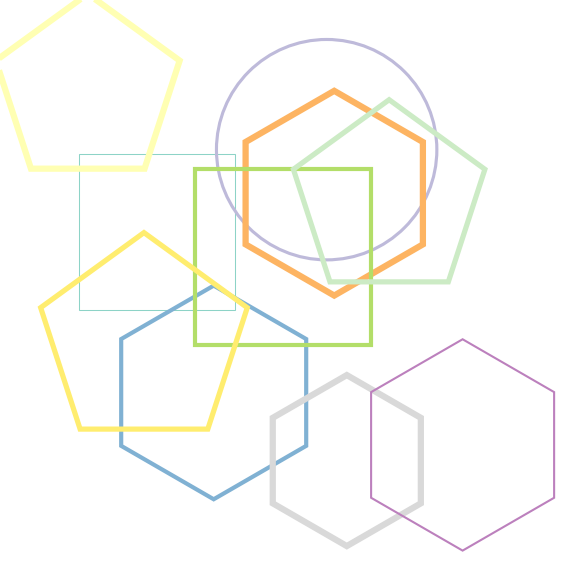[{"shape": "square", "thickness": 0.5, "radius": 0.67, "center": [0.272, 0.598]}, {"shape": "pentagon", "thickness": 3, "radius": 0.84, "center": [0.152, 0.842]}, {"shape": "circle", "thickness": 1.5, "radius": 0.95, "center": [0.566, 0.74]}, {"shape": "hexagon", "thickness": 2, "radius": 0.92, "center": [0.37, 0.32]}, {"shape": "hexagon", "thickness": 3, "radius": 0.89, "center": [0.579, 0.665]}, {"shape": "square", "thickness": 2, "radius": 0.76, "center": [0.49, 0.555]}, {"shape": "hexagon", "thickness": 3, "radius": 0.74, "center": [0.601, 0.202]}, {"shape": "hexagon", "thickness": 1, "radius": 0.91, "center": [0.801, 0.229]}, {"shape": "pentagon", "thickness": 2.5, "radius": 0.87, "center": [0.674, 0.652]}, {"shape": "pentagon", "thickness": 2.5, "radius": 0.94, "center": [0.249, 0.408]}]